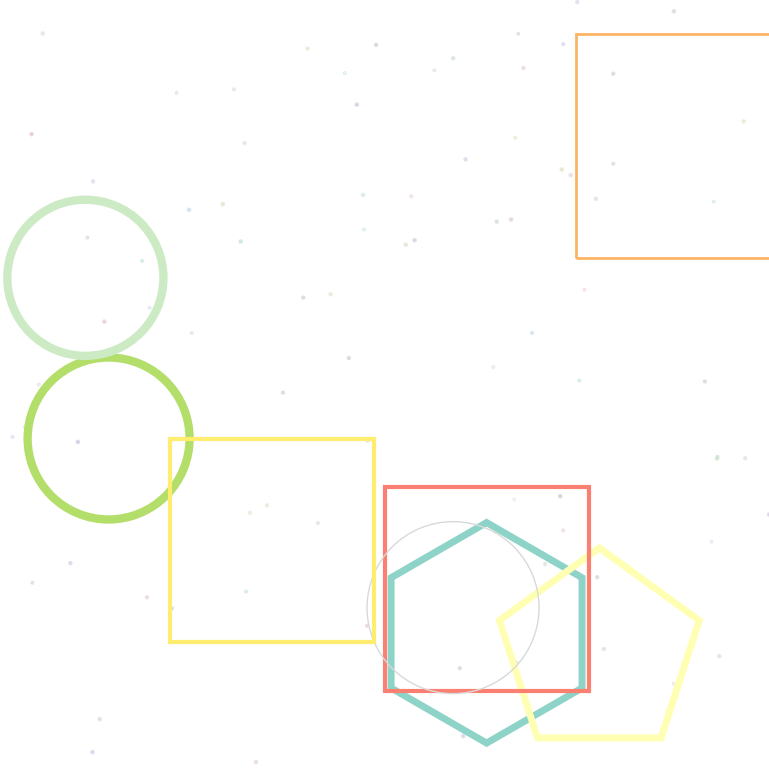[{"shape": "hexagon", "thickness": 2.5, "radius": 0.72, "center": [0.632, 0.178]}, {"shape": "pentagon", "thickness": 2.5, "radius": 0.68, "center": [0.778, 0.152]}, {"shape": "square", "thickness": 1.5, "radius": 0.66, "center": [0.633, 0.235]}, {"shape": "square", "thickness": 1, "radius": 0.73, "center": [0.894, 0.811]}, {"shape": "circle", "thickness": 3, "radius": 0.53, "center": [0.141, 0.431]}, {"shape": "circle", "thickness": 0.5, "radius": 0.56, "center": [0.588, 0.211]}, {"shape": "circle", "thickness": 3, "radius": 0.51, "center": [0.111, 0.639]}, {"shape": "square", "thickness": 1.5, "radius": 0.66, "center": [0.353, 0.298]}]